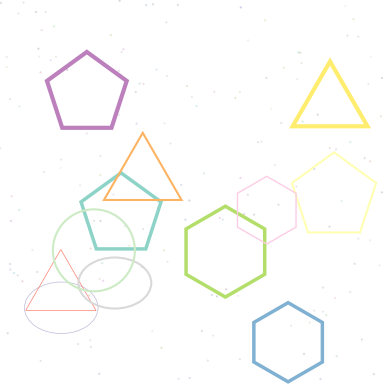[{"shape": "pentagon", "thickness": 2.5, "radius": 0.55, "center": [0.314, 0.442]}, {"shape": "pentagon", "thickness": 1.5, "radius": 0.57, "center": [0.868, 0.489]}, {"shape": "oval", "thickness": 0.5, "radius": 0.48, "center": [0.159, 0.201]}, {"shape": "triangle", "thickness": 0.5, "radius": 0.53, "center": [0.158, 0.247]}, {"shape": "hexagon", "thickness": 2.5, "radius": 0.51, "center": [0.748, 0.111]}, {"shape": "triangle", "thickness": 1.5, "radius": 0.58, "center": [0.371, 0.539]}, {"shape": "hexagon", "thickness": 2.5, "radius": 0.59, "center": [0.585, 0.346]}, {"shape": "hexagon", "thickness": 1, "radius": 0.44, "center": [0.693, 0.454]}, {"shape": "oval", "thickness": 1.5, "radius": 0.47, "center": [0.298, 0.265]}, {"shape": "pentagon", "thickness": 3, "radius": 0.54, "center": [0.226, 0.756]}, {"shape": "circle", "thickness": 1.5, "radius": 0.53, "center": [0.244, 0.35]}, {"shape": "triangle", "thickness": 3, "radius": 0.56, "center": [0.857, 0.728]}]